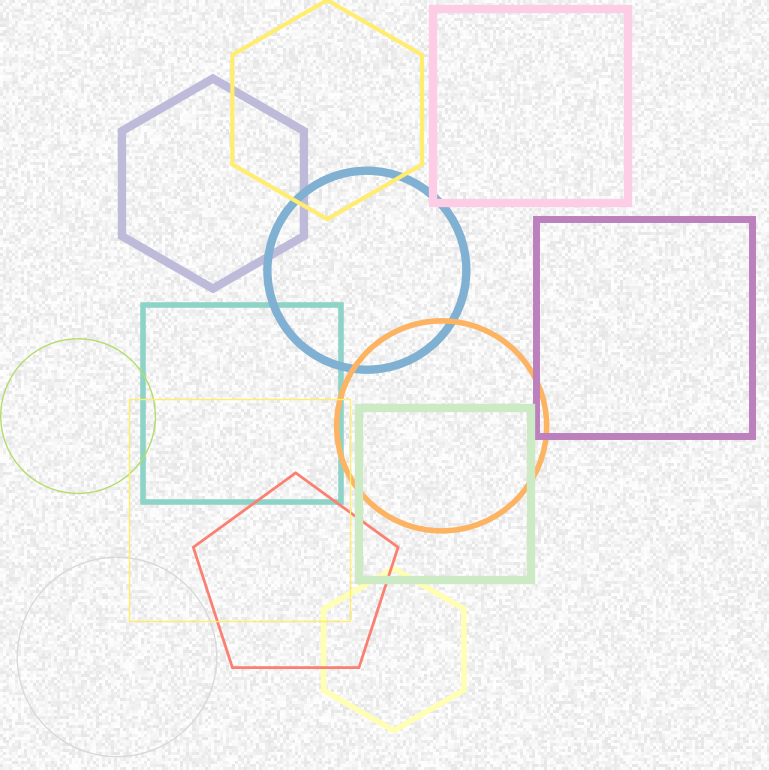[{"shape": "square", "thickness": 2, "radius": 0.64, "center": [0.315, 0.476]}, {"shape": "hexagon", "thickness": 2, "radius": 0.53, "center": [0.511, 0.156]}, {"shape": "hexagon", "thickness": 3, "radius": 0.68, "center": [0.277, 0.762]}, {"shape": "pentagon", "thickness": 1, "radius": 0.7, "center": [0.384, 0.246]}, {"shape": "circle", "thickness": 3, "radius": 0.65, "center": [0.476, 0.649]}, {"shape": "circle", "thickness": 2, "radius": 0.68, "center": [0.574, 0.447]}, {"shape": "circle", "thickness": 0.5, "radius": 0.5, "center": [0.101, 0.46]}, {"shape": "square", "thickness": 3, "radius": 0.63, "center": [0.689, 0.862]}, {"shape": "circle", "thickness": 0.5, "radius": 0.65, "center": [0.152, 0.147]}, {"shape": "square", "thickness": 2.5, "radius": 0.7, "center": [0.836, 0.575]}, {"shape": "square", "thickness": 3, "radius": 0.56, "center": [0.578, 0.358]}, {"shape": "square", "thickness": 0.5, "radius": 0.72, "center": [0.311, 0.338]}, {"shape": "hexagon", "thickness": 1.5, "radius": 0.71, "center": [0.425, 0.858]}]